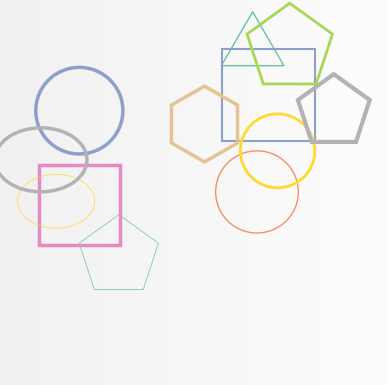[{"shape": "pentagon", "thickness": 0.5, "radius": 0.54, "center": [0.307, 0.335]}, {"shape": "triangle", "thickness": 1, "radius": 0.47, "center": [0.652, 0.876]}, {"shape": "circle", "thickness": 1, "radius": 0.53, "center": [0.663, 0.502]}, {"shape": "square", "thickness": 1.5, "radius": 0.6, "center": [0.692, 0.753]}, {"shape": "circle", "thickness": 2.5, "radius": 0.56, "center": [0.205, 0.713]}, {"shape": "square", "thickness": 2.5, "radius": 0.52, "center": [0.205, 0.467]}, {"shape": "pentagon", "thickness": 2, "radius": 0.58, "center": [0.748, 0.876]}, {"shape": "circle", "thickness": 2, "radius": 0.48, "center": [0.716, 0.608]}, {"shape": "oval", "thickness": 0.5, "radius": 0.5, "center": [0.145, 0.477]}, {"shape": "hexagon", "thickness": 2.5, "radius": 0.49, "center": [0.528, 0.678]}, {"shape": "pentagon", "thickness": 3, "radius": 0.49, "center": [0.861, 0.71]}, {"shape": "oval", "thickness": 2.5, "radius": 0.59, "center": [0.106, 0.585]}]